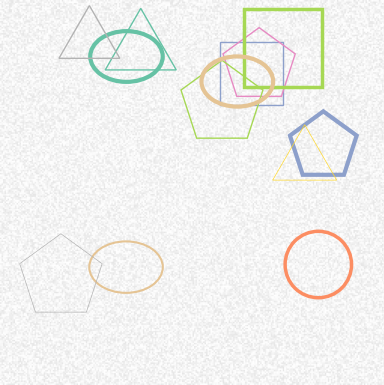[{"shape": "oval", "thickness": 3, "radius": 0.47, "center": [0.329, 0.853]}, {"shape": "triangle", "thickness": 1, "radius": 0.53, "center": [0.366, 0.872]}, {"shape": "circle", "thickness": 2.5, "radius": 0.43, "center": [0.827, 0.313]}, {"shape": "pentagon", "thickness": 3, "radius": 0.46, "center": [0.84, 0.62]}, {"shape": "square", "thickness": 1, "radius": 0.41, "center": [0.653, 0.809]}, {"shape": "pentagon", "thickness": 1, "radius": 0.49, "center": [0.673, 0.83]}, {"shape": "pentagon", "thickness": 1, "radius": 0.56, "center": [0.577, 0.732]}, {"shape": "square", "thickness": 2.5, "radius": 0.5, "center": [0.736, 0.876]}, {"shape": "triangle", "thickness": 0.5, "radius": 0.48, "center": [0.791, 0.58]}, {"shape": "oval", "thickness": 3, "radius": 0.47, "center": [0.616, 0.788]}, {"shape": "oval", "thickness": 1.5, "radius": 0.48, "center": [0.327, 0.306]}, {"shape": "triangle", "thickness": 1, "radius": 0.46, "center": [0.232, 0.894]}, {"shape": "pentagon", "thickness": 0.5, "radius": 0.56, "center": [0.158, 0.28]}]